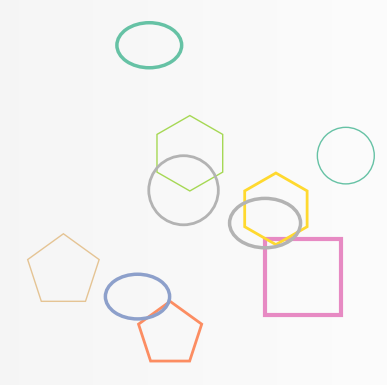[{"shape": "circle", "thickness": 1, "radius": 0.37, "center": [0.892, 0.596]}, {"shape": "oval", "thickness": 2.5, "radius": 0.42, "center": [0.385, 0.883]}, {"shape": "pentagon", "thickness": 2, "radius": 0.43, "center": [0.439, 0.132]}, {"shape": "oval", "thickness": 2.5, "radius": 0.41, "center": [0.355, 0.23]}, {"shape": "square", "thickness": 3, "radius": 0.49, "center": [0.782, 0.28]}, {"shape": "hexagon", "thickness": 1, "radius": 0.49, "center": [0.49, 0.602]}, {"shape": "hexagon", "thickness": 2, "radius": 0.47, "center": [0.712, 0.458]}, {"shape": "pentagon", "thickness": 1, "radius": 0.48, "center": [0.164, 0.296]}, {"shape": "circle", "thickness": 2, "radius": 0.45, "center": [0.474, 0.506]}, {"shape": "oval", "thickness": 2.5, "radius": 0.46, "center": [0.684, 0.421]}]